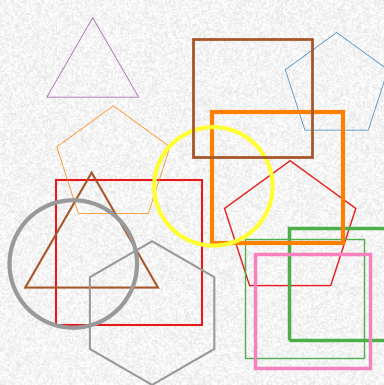[{"shape": "square", "thickness": 1.5, "radius": 0.95, "center": [0.335, 0.344]}, {"shape": "pentagon", "thickness": 1, "radius": 0.9, "center": [0.754, 0.403]}, {"shape": "pentagon", "thickness": 0.5, "radius": 0.7, "center": [0.874, 0.775]}, {"shape": "square", "thickness": 2.5, "radius": 0.73, "center": [0.895, 0.263]}, {"shape": "square", "thickness": 1, "radius": 0.78, "center": [0.79, 0.224]}, {"shape": "triangle", "thickness": 0.5, "radius": 0.69, "center": [0.241, 0.817]}, {"shape": "square", "thickness": 3, "radius": 0.85, "center": [0.721, 0.539]}, {"shape": "pentagon", "thickness": 0.5, "radius": 0.77, "center": [0.294, 0.571]}, {"shape": "circle", "thickness": 3, "radius": 0.77, "center": [0.554, 0.516]}, {"shape": "square", "thickness": 2, "radius": 0.77, "center": [0.656, 0.746]}, {"shape": "triangle", "thickness": 1.5, "radius": 1.0, "center": [0.238, 0.353]}, {"shape": "square", "thickness": 2.5, "radius": 0.74, "center": [0.812, 0.192]}, {"shape": "circle", "thickness": 3, "radius": 0.83, "center": [0.19, 0.314]}, {"shape": "hexagon", "thickness": 1.5, "radius": 0.93, "center": [0.395, 0.187]}]